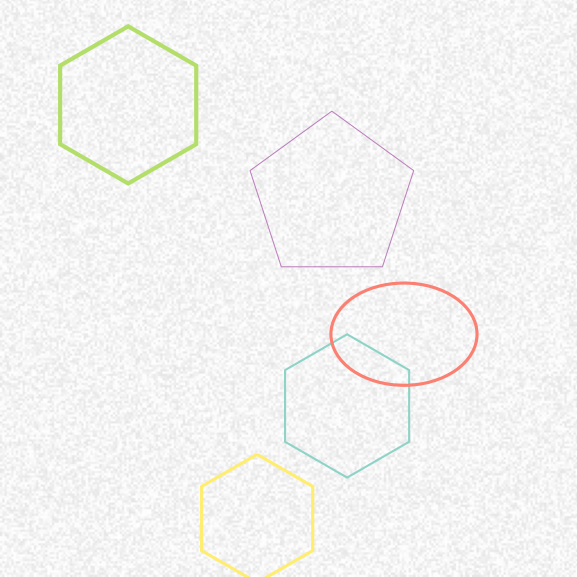[{"shape": "hexagon", "thickness": 1, "radius": 0.62, "center": [0.601, 0.296]}, {"shape": "oval", "thickness": 1.5, "radius": 0.63, "center": [0.7, 0.42]}, {"shape": "hexagon", "thickness": 2, "radius": 0.68, "center": [0.222, 0.817]}, {"shape": "pentagon", "thickness": 0.5, "radius": 0.74, "center": [0.575, 0.658]}, {"shape": "hexagon", "thickness": 1.5, "radius": 0.56, "center": [0.445, 0.101]}]